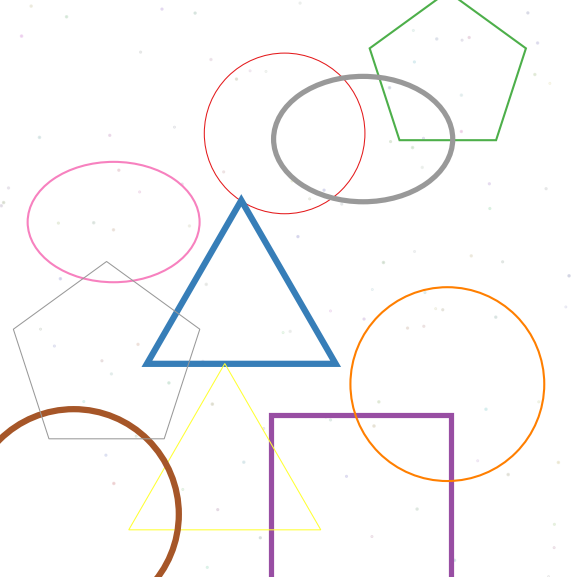[{"shape": "circle", "thickness": 0.5, "radius": 0.7, "center": [0.493, 0.768]}, {"shape": "triangle", "thickness": 3, "radius": 0.94, "center": [0.418, 0.463]}, {"shape": "pentagon", "thickness": 1, "radius": 0.71, "center": [0.775, 0.871]}, {"shape": "square", "thickness": 2.5, "radius": 0.78, "center": [0.625, 0.124]}, {"shape": "circle", "thickness": 1, "radius": 0.84, "center": [0.775, 0.334]}, {"shape": "triangle", "thickness": 0.5, "radius": 0.96, "center": [0.389, 0.178]}, {"shape": "circle", "thickness": 3, "radius": 0.91, "center": [0.128, 0.109]}, {"shape": "oval", "thickness": 1, "radius": 0.74, "center": [0.197, 0.615]}, {"shape": "pentagon", "thickness": 0.5, "radius": 0.85, "center": [0.185, 0.377]}, {"shape": "oval", "thickness": 2.5, "radius": 0.78, "center": [0.629, 0.758]}]